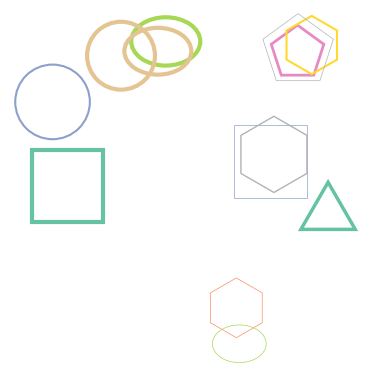[{"shape": "triangle", "thickness": 2.5, "radius": 0.41, "center": [0.852, 0.445]}, {"shape": "square", "thickness": 3, "radius": 0.46, "center": [0.176, 0.517]}, {"shape": "hexagon", "thickness": 0.5, "radius": 0.39, "center": [0.614, 0.2]}, {"shape": "circle", "thickness": 1.5, "radius": 0.48, "center": [0.136, 0.735]}, {"shape": "square", "thickness": 0.5, "radius": 0.48, "center": [0.703, 0.581]}, {"shape": "pentagon", "thickness": 2, "radius": 0.36, "center": [0.773, 0.863]}, {"shape": "oval", "thickness": 3, "radius": 0.45, "center": [0.431, 0.892]}, {"shape": "oval", "thickness": 0.5, "radius": 0.35, "center": [0.622, 0.107]}, {"shape": "hexagon", "thickness": 1.5, "radius": 0.38, "center": [0.81, 0.883]}, {"shape": "oval", "thickness": 3, "radius": 0.43, "center": [0.41, 0.867]}, {"shape": "circle", "thickness": 3, "radius": 0.44, "center": [0.314, 0.855]}, {"shape": "pentagon", "thickness": 0.5, "radius": 0.48, "center": [0.774, 0.868]}, {"shape": "hexagon", "thickness": 1, "radius": 0.49, "center": [0.711, 0.599]}]